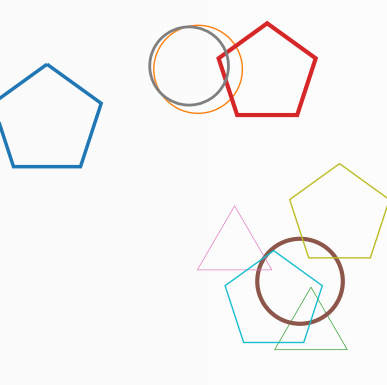[{"shape": "pentagon", "thickness": 2.5, "radius": 0.74, "center": [0.121, 0.686]}, {"shape": "circle", "thickness": 1, "radius": 0.57, "center": [0.511, 0.82]}, {"shape": "triangle", "thickness": 0.5, "radius": 0.54, "center": [0.803, 0.146]}, {"shape": "pentagon", "thickness": 3, "radius": 0.66, "center": [0.689, 0.808]}, {"shape": "circle", "thickness": 3, "radius": 0.55, "center": [0.774, 0.269]}, {"shape": "triangle", "thickness": 0.5, "radius": 0.55, "center": [0.605, 0.354]}, {"shape": "circle", "thickness": 2, "radius": 0.51, "center": [0.488, 0.829]}, {"shape": "pentagon", "thickness": 1, "radius": 0.68, "center": [0.876, 0.44]}, {"shape": "pentagon", "thickness": 1, "radius": 0.66, "center": [0.706, 0.217]}]